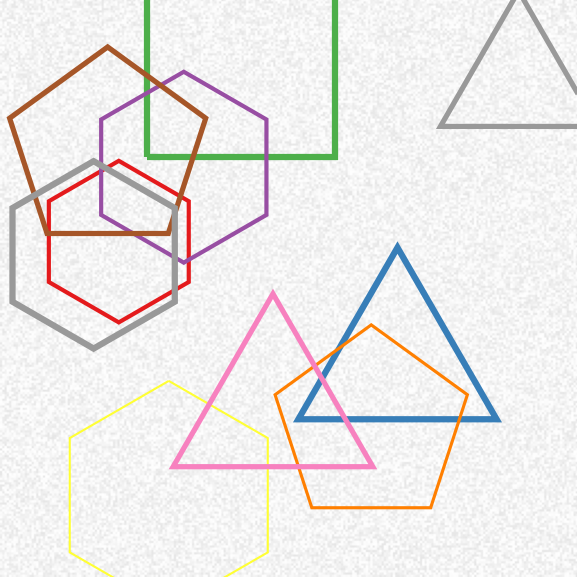[{"shape": "hexagon", "thickness": 2, "radius": 0.7, "center": [0.206, 0.581]}, {"shape": "triangle", "thickness": 3, "radius": 0.99, "center": [0.688, 0.372]}, {"shape": "square", "thickness": 3, "radius": 0.81, "center": [0.418, 0.89]}, {"shape": "hexagon", "thickness": 2, "radius": 0.83, "center": [0.318, 0.71]}, {"shape": "pentagon", "thickness": 1.5, "radius": 0.88, "center": [0.643, 0.262]}, {"shape": "hexagon", "thickness": 1, "radius": 0.99, "center": [0.292, 0.142]}, {"shape": "pentagon", "thickness": 2.5, "radius": 0.89, "center": [0.186, 0.739]}, {"shape": "triangle", "thickness": 2.5, "radius": 1.0, "center": [0.473, 0.291]}, {"shape": "hexagon", "thickness": 3, "radius": 0.81, "center": [0.162, 0.558]}, {"shape": "triangle", "thickness": 2.5, "radius": 0.78, "center": [0.898, 0.858]}]